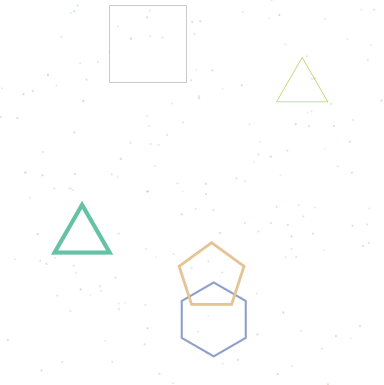[{"shape": "triangle", "thickness": 3, "radius": 0.41, "center": [0.213, 0.385]}, {"shape": "hexagon", "thickness": 1.5, "radius": 0.48, "center": [0.555, 0.17]}, {"shape": "triangle", "thickness": 0.5, "radius": 0.38, "center": [0.785, 0.774]}, {"shape": "pentagon", "thickness": 2, "radius": 0.44, "center": [0.55, 0.281]}, {"shape": "square", "thickness": 0.5, "radius": 0.5, "center": [0.383, 0.887]}]